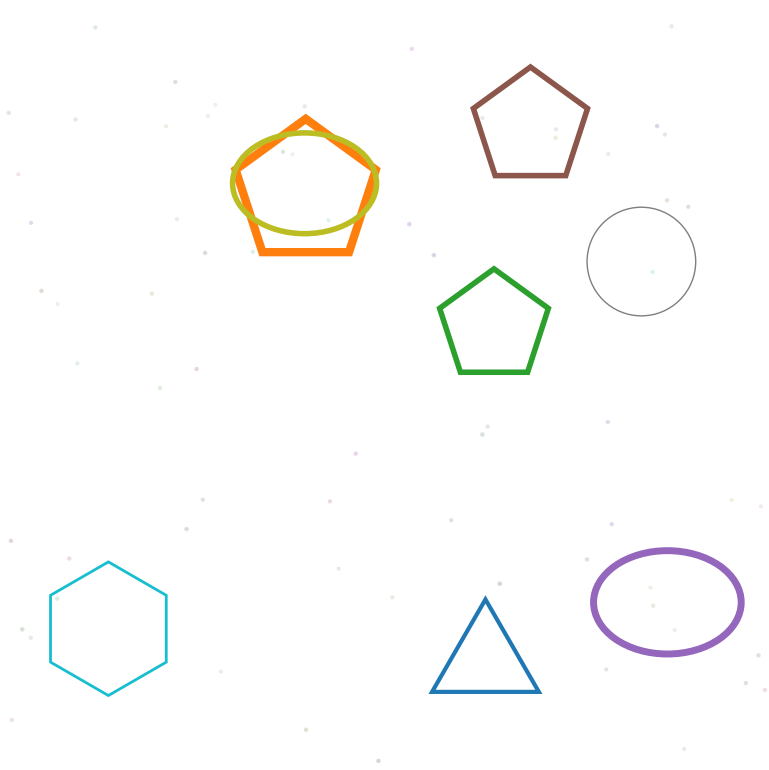[{"shape": "triangle", "thickness": 1.5, "radius": 0.4, "center": [0.63, 0.141]}, {"shape": "pentagon", "thickness": 3, "radius": 0.48, "center": [0.397, 0.75]}, {"shape": "pentagon", "thickness": 2, "radius": 0.37, "center": [0.642, 0.577]}, {"shape": "oval", "thickness": 2.5, "radius": 0.48, "center": [0.867, 0.218]}, {"shape": "pentagon", "thickness": 2, "radius": 0.39, "center": [0.689, 0.835]}, {"shape": "circle", "thickness": 0.5, "radius": 0.35, "center": [0.833, 0.66]}, {"shape": "oval", "thickness": 2, "radius": 0.47, "center": [0.396, 0.762]}, {"shape": "hexagon", "thickness": 1, "radius": 0.43, "center": [0.141, 0.183]}]